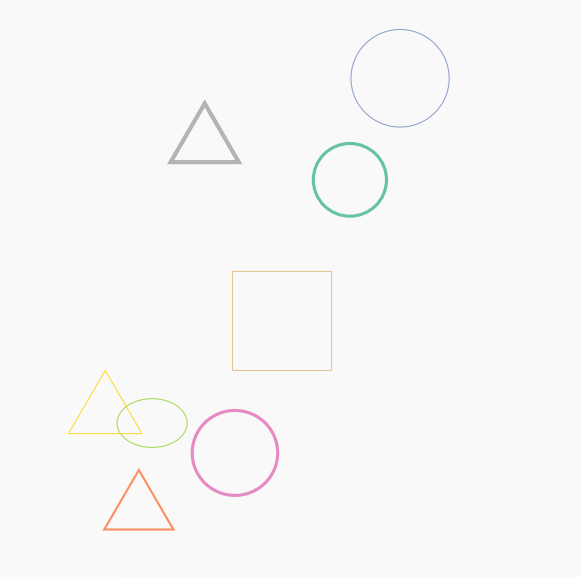[{"shape": "circle", "thickness": 1.5, "radius": 0.31, "center": [0.602, 0.688]}, {"shape": "triangle", "thickness": 1, "radius": 0.34, "center": [0.239, 0.117]}, {"shape": "circle", "thickness": 0.5, "radius": 0.42, "center": [0.688, 0.864]}, {"shape": "circle", "thickness": 1.5, "radius": 0.37, "center": [0.404, 0.215]}, {"shape": "oval", "thickness": 0.5, "radius": 0.3, "center": [0.262, 0.267]}, {"shape": "triangle", "thickness": 0.5, "radius": 0.37, "center": [0.181, 0.285]}, {"shape": "square", "thickness": 0.5, "radius": 0.43, "center": [0.485, 0.444]}, {"shape": "triangle", "thickness": 2, "radius": 0.34, "center": [0.352, 0.752]}]